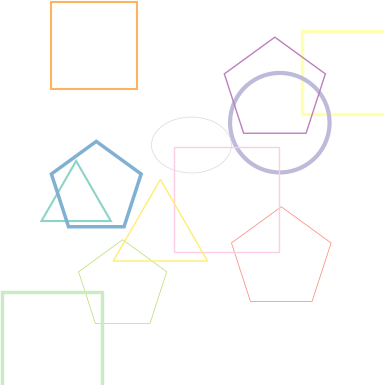[{"shape": "triangle", "thickness": 1.5, "radius": 0.52, "center": [0.198, 0.478]}, {"shape": "square", "thickness": 2.5, "radius": 0.54, "center": [0.893, 0.812]}, {"shape": "circle", "thickness": 3, "radius": 0.65, "center": [0.727, 0.681]}, {"shape": "pentagon", "thickness": 0.5, "radius": 0.68, "center": [0.731, 0.327]}, {"shape": "pentagon", "thickness": 2.5, "radius": 0.61, "center": [0.25, 0.51]}, {"shape": "square", "thickness": 1.5, "radius": 0.56, "center": [0.244, 0.881]}, {"shape": "pentagon", "thickness": 0.5, "radius": 0.6, "center": [0.319, 0.257]}, {"shape": "square", "thickness": 1, "radius": 0.68, "center": [0.589, 0.481]}, {"shape": "oval", "thickness": 0.5, "radius": 0.52, "center": [0.497, 0.623]}, {"shape": "pentagon", "thickness": 1, "radius": 0.69, "center": [0.714, 0.766]}, {"shape": "square", "thickness": 2.5, "radius": 0.65, "center": [0.135, 0.112]}, {"shape": "triangle", "thickness": 1, "radius": 0.71, "center": [0.417, 0.393]}]